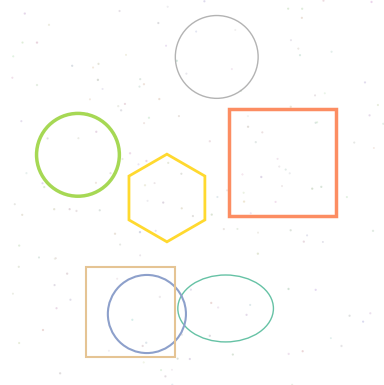[{"shape": "oval", "thickness": 1, "radius": 0.62, "center": [0.586, 0.199]}, {"shape": "square", "thickness": 2.5, "radius": 0.7, "center": [0.734, 0.578]}, {"shape": "circle", "thickness": 1.5, "radius": 0.51, "center": [0.382, 0.184]}, {"shape": "circle", "thickness": 2.5, "radius": 0.54, "center": [0.202, 0.598]}, {"shape": "hexagon", "thickness": 2, "radius": 0.57, "center": [0.434, 0.486]}, {"shape": "square", "thickness": 1.5, "radius": 0.58, "center": [0.339, 0.189]}, {"shape": "circle", "thickness": 1, "radius": 0.54, "center": [0.563, 0.852]}]